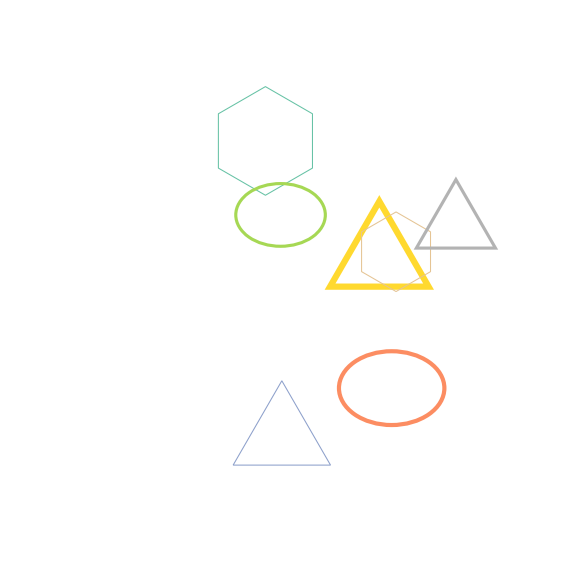[{"shape": "hexagon", "thickness": 0.5, "radius": 0.47, "center": [0.46, 0.755]}, {"shape": "oval", "thickness": 2, "radius": 0.46, "center": [0.678, 0.327]}, {"shape": "triangle", "thickness": 0.5, "radius": 0.49, "center": [0.488, 0.242]}, {"shape": "oval", "thickness": 1.5, "radius": 0.39, "center": [0.486, 0.627]}, {"shape": "triangle", "thickness": 3, "radius": 0.49, "center": [0.657, 0.552]}, {"shape": "hexagon", "thickness": 0.5, "radius": 0.34, "center": [0.686, 0.563]}, {"shape": "triangle", "thickness": 1.5, "radius": 0.4, "center": [0.789, 0.609]}]